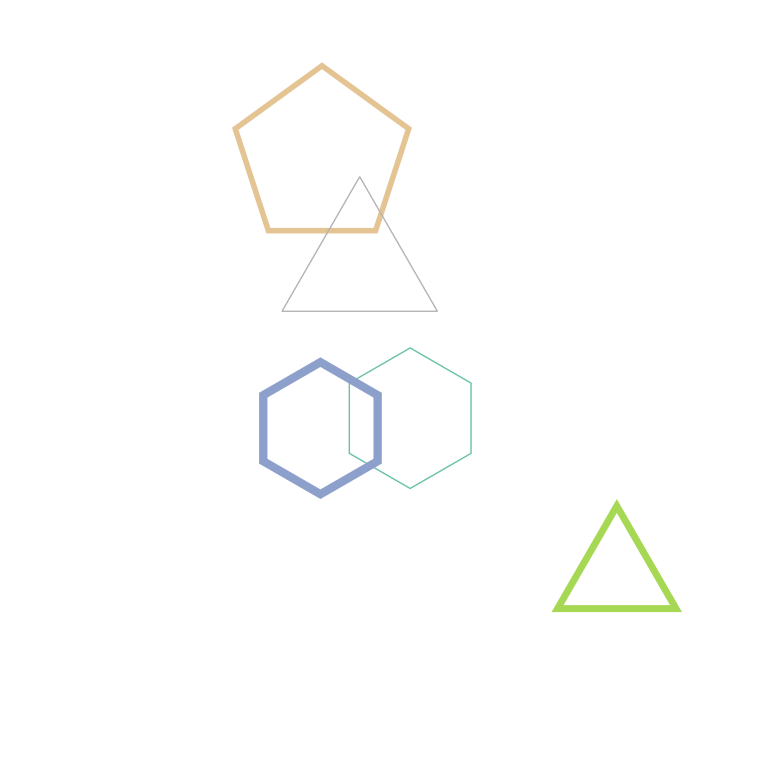[{"shape": "hexagon", "thickness": 0.5, "radius": 0.46, "center": [0.533, 0.457]}, {"shape": "hexagon", "thickness": 3, "radius": 0.43, "center": [0.416, 0.444]}, {"shape": "triangle", "thickness": 2.5, "radius": 0.44, "center": [0.801, 0.254]}, {"shape": "pentagon", "thickness": 2, "radius": 0.59, "center": [0.418, 0.796]}, {"shape": "triangle", "thickness": 0.5, "radius": 0.58, "center": [0.467, 0.654]}]